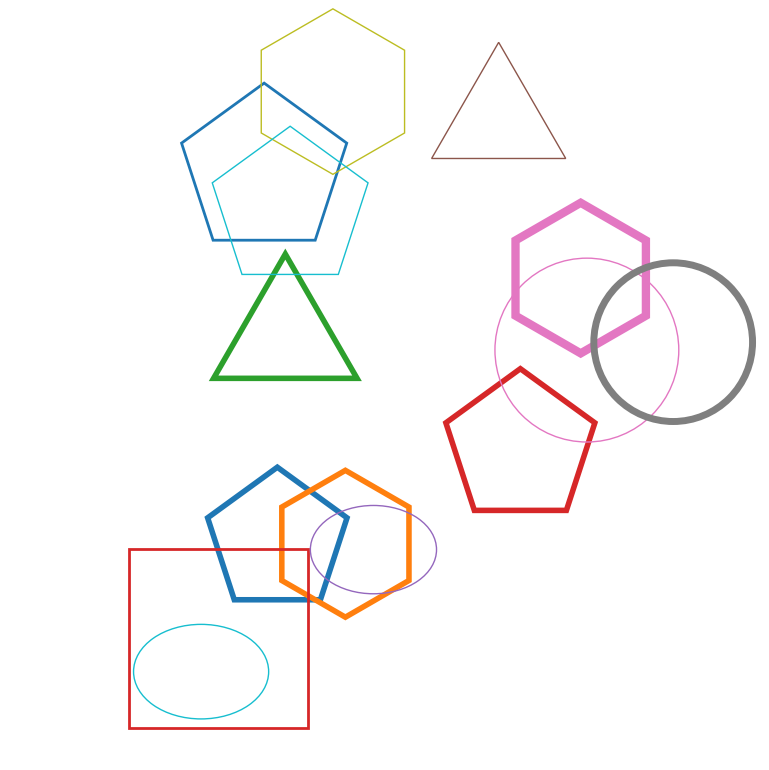[{"shape": "pentagon", "thickness": 2, "radius": 0.48, "center": [0.36, 0.298]}, {"shape": "pentagon", "thickness": 1, "radius": 0.56, "center": [0.343, 0.779]}, {"shape": "hexagon", "thickness": 2, "radius": 0.48, "center": [0.449, 0.294]}, {"shape": "triangle", "thickness": 2, "radius": 0.54, "center": [0.371, 0.562]}, {"shape": "square", "thickness": 1, "radius": 0.58, "center": [0.284, 0.171]}, {"shape": "pentagon", "thickness": 2, "radius": 0.51, "center": [0.676, 0.419]}, {"shape": "oval", "thickness": 0.5, "radius": 0.41, "center": [0.485, 0.286]}, {"shape": "triangle", "thickness": 0.5, "radius": 0.5, "center": [0.648, 0.844]}, {"shape": "circle", "thickness": 0.5, "radius": 0.6, "center": [0.762, 0.545]}, {"shape": "hexagon", "thickness": 3, "radius": 0.49, "center": [0.754, 0.639]}, {"shape": "circle", "thickness": 2.5, "radius": 0.52, "center": [0.874, 0.556]}, {"shape": "hexagon", "thickness": 0.5, "radius": 0.54, "center": [0.432, 0.881]}, {"shape": "oval", "thickness": 0.5, "radius": 0.44, "center": [0.261, 0.128]}, {"shape": "pentagon", "thickness": 0.5, "radius": 0.53, "center": [0.377, 0.73]}]